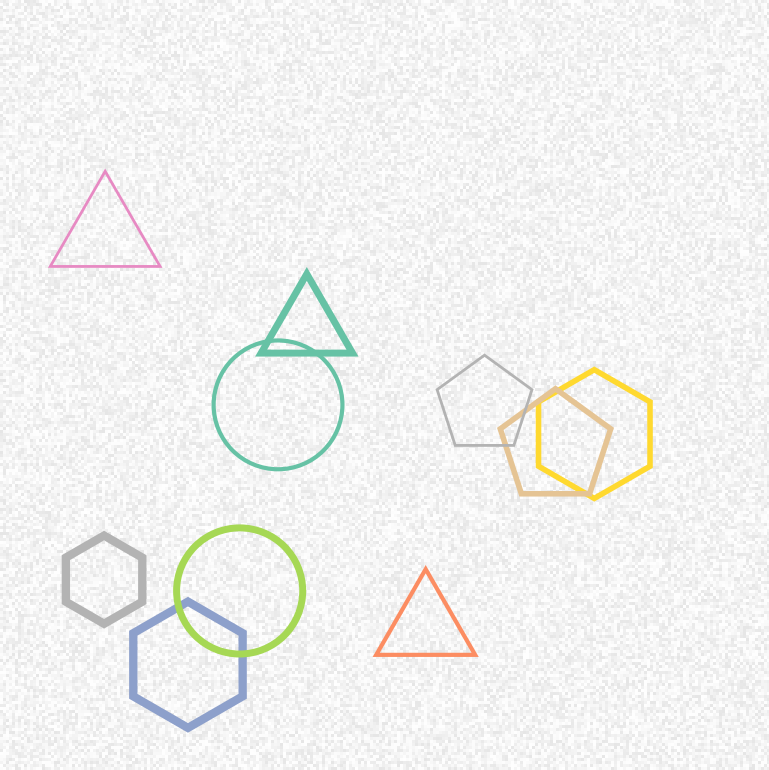[{"shape": "circle", "thickness": 1.5, "radius": 0.42, "center": [0.361, 0.474]}, {"shape": "triangle", "thickness": 2.5, "radius": 0.34, "center": [0.398, 0.576]}, {"shape": "triangle", "thickness": 1.5, "radius": 0.37, "center": [0.553, 0.187]}, {"shape": "hexagon", "thickness": 3, "radius": 0.41, "center": [0.244, 0.137]}, {"shape": "triangle", "thickness": 1, "radius": 0.41, "center": [0.137, 0.695]}, {"shape": "circle", "thickness": 2.5, "radius": 0.41, "center": [0.311, 0.233]}, {"shape": "hexagon", "thickness": 2, "radius": 0.42, "center": [0.772, 0.436]}, {"shape": "pentagon", "thickness": 2, "radius": 0.38, "center": [0.721, 0.42]}, {"shape": "hexagon", "thickness": 3, "radius": 0.29, "center": [0.135, 0.247]}, {"shape": "pentagon", "thickness": 1, "radius": 0.32, "center": [0.629, 0.474]}]